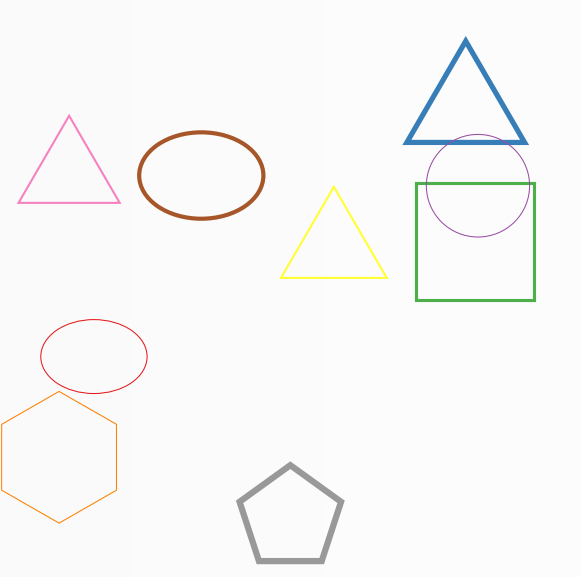[{"shape": "oval", "thickness": 0.5, "radius": 0.46, "center": [0.162, 0.382]}, {"shape": "triangle", "thickness": 2.5, "radius": 0.58, "center": [0.801, 0.811]}, {"shape": "square", "thickness": 1.5, "radius": 0.51, "center": [0.817, 0.58]}, {"shape": "circle", "thickness": 0.5, "radius": 0.44, "center": [0.822, 0.678]}, {"shape": "hexagon", "thickness": 0.5, "radius": 0.57, "center": [0.102, 0.207]}, {"shape": "triangle", "thickness": 1, "radius": 0.53, "center": [0.574, 0.57]}, {"shape": "oval", "thickness": 2, "radius": 0.53, "center": [0.346, 0.695]}, {"shape": "triangle", "thickness": 1, "radius": 0.5, "center": [0.119, 0.698]}, {"shape": "pentagon", "thickness": 3, "radius": 0.46, "center": [0.499, 0.102]}]